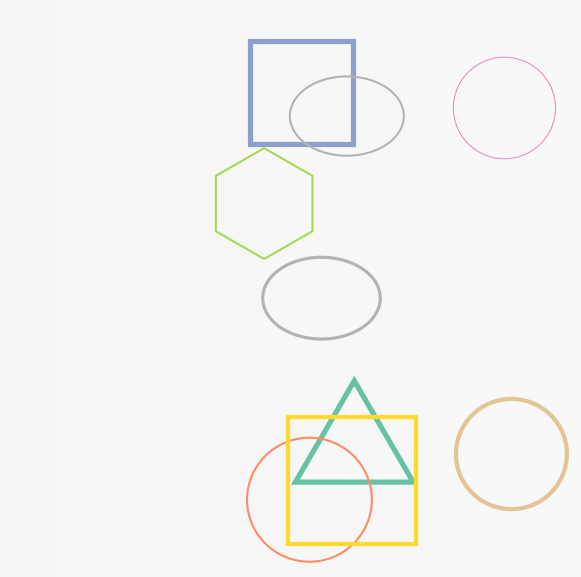[{"shape": "triangle", "thickness": 2.5, "radius": 0.58, "center": [0.61, 0.223]}, {"shape": "circle", "thickness": 1, "radius": 0.54, "center": [0.532, 0.134]}, {"shape": "square", "thickness": 2.5, "radius": 0.45, "center": [0.519, 0.839]}, {"shape": "circle", "thickness": 0.5, "radius": 0.44, "center": [0.868, 0.812]}, {"shape": "hexagon", "thickness": 1, "radius": 0.48, "center": [0.454, 0.647]}, {"shape": "square", "thickness": 2, "radius": 0.55, "center": [0.606, 0.167]}, {"shape": "circle", "thickness": 2, "radius": 0.48, "center": [0.88, 0.213]}, {"shape": "oval", "thickness": 1, "radius": 0.49, "center": [0.597, 0.798]}, {"shape": "oval", "thickness": 1.5, "radius": 0.51, "center": [0.553, 0.483]}]